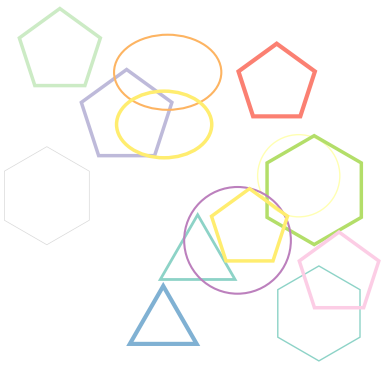[{"shape": "hexagon", "thickness": 1, "radius": 0.62, "center": [0.828, 0.186]}, {"shape": "triangle", "thickness": 2, "radius": 0.56, "center": [0.513, 0.33]}, {"shape": "circle", "thickness": 1, "radius": 0.53, "center": [0.776, 0.543]}, {"shape": "pentagon", "thickness": 2.5, "radius": 0.62, "center": [0.329, 0.696]}, {"shape": "pentagon", "thickness": 3, "radius": 0.52, "center": [0.719, 0.782]}, {"shape": "triangle", "thickness": 3, "radius": 0.5, "center": [0.424, 0.157]}, {"shape": "oval", "thickness": 1.5, "radius": 0.7, "center": [0.436, 0.812]}, {"shape": "hexagon", "thickness": 2.5, "radius": 0.71, "center": [0.816, 0.506]}, {"shape": "pentagon", "thickness": 2.5, "radius": 0.54, "center": [0.881, 0.289]}, {"shape": "hexagon", "thickness": 0.5, "radius": 0.64, "center": [0.122, 0.492]}, {"shape": "circle", "thickness": 1.5, "radius": 0.69, "center": [0.617, 0.376]}, {"shape": "pentagon", "thickness": 2.5, "radius": 0.55, "center": [0.155, 0.867]}, {"shape": "pentagon", "thickness": 2.5, "radius": 0.52, "center": [0.648, 0.406]}, {"shape": "oval", "thickness": 2.5, "radius": 0.62, "center": [0.426, 0.677]}]